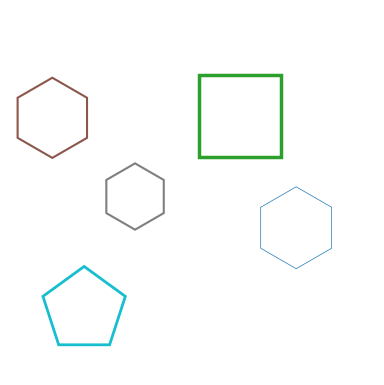[{"shape": "hexagon", "thickness": 0.5, "radius": 0.53, "center": [0.769, 0.408]}, {"shape": "square", "thickness": 2.5, "radius": 0.53, "center": [0.624, 0.698]}, {"shape": "hexagon", "thickness": 1.5, "radius": 0.52, "center": [0.136, 0.694]}, {"shape": "hexagon", "thickness": 1.5, "radius": 0.43, "center": [0.351, 0.49]}, {"shape": "pentagon", "thickness": 2, "radius": 0.56, "center": [0.219, 0.195]}]